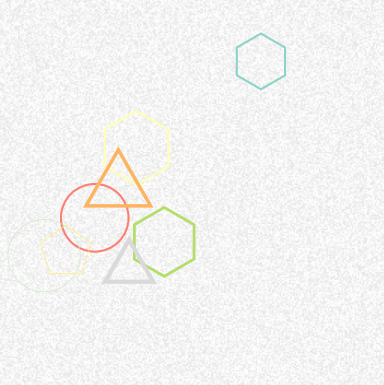[{"shape": "hexagon", "thickness": 1.5, "radius": 0.36, "center": [0.678, 0.84]}, {"shape": "hexagon", "thickness": 1.5, "radius": 0.48, "center": [0.355, 0.616]}, {"shape": "circle", "thickness": 1.5, "radius": 0.44, "center": [0.246, 0.434]}, {"shape": "triangle", "thickness": 2.5, "radius": 0.49, "center": [0.307, 0.514]}, {"shape": "hexagon", "thickness": 2, "radius": 0.45, "center": [0.426, 0.372]}, {"shape": "triangle", "thickness": 3, "radius": 0.36, "center": [0.335, 0.304]}, {"shape": "circle", "thickness": 0.5, "radius": 0.47, "center": [0.115, 0.336]}, {"shape": "pentagon", "thickness": 0.5, "radius": 0.35, "center": [0.171, 0.346]}]